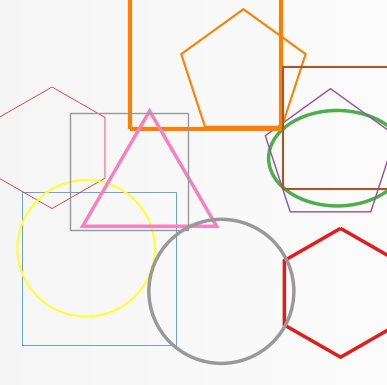[{"shape": "hexagon", "thickness": 0.5, "radius": 0.79, "center": [0.134, 0.616]}, {"shape": "hexagon", "thickness": 2.5, "radius": 0.84, "center": [0.879, 0.24]}, {"shape": "square", "thickness": 0.5, "radius": 0.99, "center": [0.255, 0.303]}, {"shape": "oval", "thickness": 2.5, "radius": 0.89, "center": [0.87, 0.589]}, {"shape": "pentagon", "thickness": 1, "radius": 0.88, "center": [0.853, 0.593]}, {"shape": "square", "thickness": 3, "radius": 0.97, "center": [0.53, 0.861]}, {"shape": "pentagon", "thickness": 1.5, "radius": 0.84, "center": [0.628, 0.807]}, {"shape": "circle", "thickness": 1.5, "radius": 0.89, "center": [0.222, 0.355]}, {"shape": "square", "thickness": 1.5, "radius": 0.79, "center": [0.889, 0.667]}, {"shape": "triangle", "thickness": 2.5, "radius": 1.0, "center": [0.386, 0.512]}, {"shape": "square", "thickness": 1, "radius": 0.76, "center": [0.333, 0.554]}, {"shape": "circle", "thickness": 2.5, "radius": 0.94, "center": [0.571, 0.243]}]